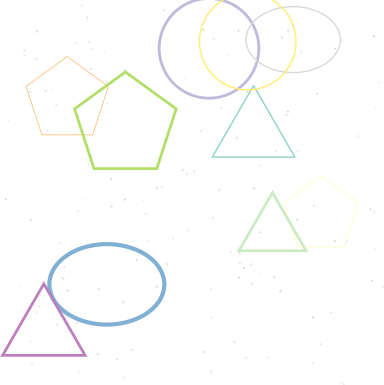[{"shape": "triangle", "thickness": 1, "radius": 0.62, "center": [0.659, 0.654]}, {"shape": "pentagon", "thickness": 0.5, "radius": 0.51, "center": [0.834, 0.441]}, {"shape": "circle", "thickness": 2, "radius": 0.65, "center": [0.543, 0.874]}, {"shape": "oval", "thickness": 3, "radius": 0.75, "center": [0.278, 0.261]}, {"shape": "pentagon", "thickness": 0.5, "radius": 0.56, "center": [0.175, 0.741]}, {"shape": "pentagon", "thickness": 2, "radius": 0.69, "center": [0.326, 0.674]}, {"shape": "oval", "thickness": 1, "radius": 0.61, "center": [0.761, 0.897]}, {"shape": "triangle", "thickness": 2, "radius": 0.62, "center": [0.114, 0.139]}, {"shape": "triangle", "thickness": 2, "radius": 0.5, "center": [0.708, 0.399]}, {"shape": "circle", "thickness": 1, "radius": 0.63, "center": [0.643, 0.892]}]